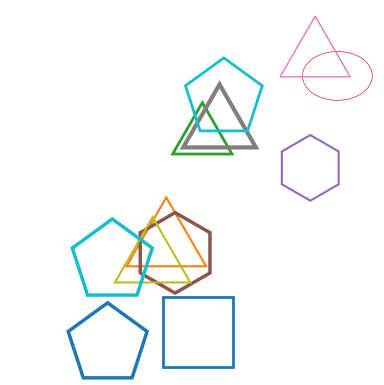[{"shape": "pentagon", "thickness": 2.5, "radius": 0.54, "center": [0.28, 0.106]}, {"shape": "square", "thickness": 2, "radius": 0.46, "center": [0.513, 0.138]}, {"shape": "triangle", "thickness": 1.5, "radius": 0.6, "center": [0.432, 0.368]}, {"shape": "triangle", "thickness": 2, "radius": 0.44, "center": [0.526, 0.644]}, {"shape": "oval", "thickness": 0.5, "radius": 0.45, "center": [0.876, 0.803]}, {"shape": "hexagon", "thickness": 1.5, "radius": 0.43, "center": [0.806, 0.564]}, {"shape": "hexagon", "thickness": 2.5, "radius": 0.52, "center": [0.455, 0.343]}, {"shape": "triangle", "thickness": 1, "radius": 0.53, "center": [0.819, 0.853]}, {"shape": "triangle", "thickness": 3, "radius": 0.55, "center": [0.57, 0.672]}, {"shape": "triangle", "thickness": 1.5, "radius": 0.57, "center": [0.396, 0.323]}, {"shape": "pentagon", "thickness": 2, "radius": 0.52, "center": [0.581, 0.745]}, {"shape": "pentagon", "thickness": 2.5, "radius": 0.55, "center": [0.292, 0.322]}]